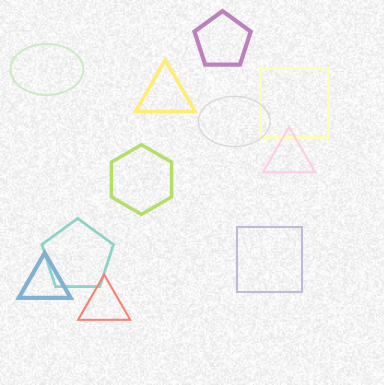[{"shape": "pentagon", "thickness": 2, "radius": 0.49, "center": [0.202, 0.335]}, {"shape": "square", "thickness": 2, "radius": 0.44, "center": [0.764, 0.734]}, {"shape": "square", "thickness": 1.5, "radius": 0.43, "center": [0.7, 0.326]}, {"shape": "triangle", "thickness": 1.5, "radius": 0.39, "center": [0.271, 0.208]}, {"shape": "triangle", "thickness": 3, "radius": 0.39, "center": [0.116, 0.265]}, {"shape": "hexagon", "thickness": 2.5, "radius": 0.45, "center": [0.367, 0.534]}, {"shape": "triangle", "thickness": 1.5, "radius": 0.39, "center": [0.751, 0.592]}, {"shape": "oval", "thickness": 1, "radius": 0.47, "center": [0.608, 0.685]}, {"shape": "pentagon", "thickness": 3, "radius": 0.38, "center": [0.578, 0.894]}, {"shape": "oval", "thickness": 1.5, "radius": 0.47, "center": [0.122, 0.82]}, {"shape": "triangle", "thickness": 2.5, "radius": 0.45, "center": [0.429, 0.755]}]